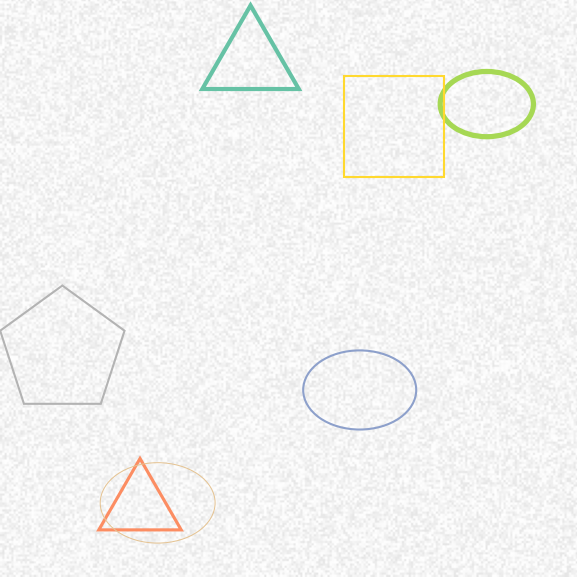[{"shape": "triangle", "thickness": 2, "radius": 0.48, "center": [0.434, 0.893]}, {"shape": "triangle", "thickness": 1.5, "radius": 0.41, "center": [0.242, 0.123]}, {"shape": "oval", "thickness": 1, "radius": 0.49, "center": [0.623, 0.324]}, {"shape": "oval", "thickness": 2.5, "radius": 0.4, "center": [0.843, 0.819]}, {"shape": "square", "thickness": 1, "radius": 0.43, "center": [0.682, 0.78]}, {"shape": "oval", "thickness": 0.5, "radius": 0.5, "center": [0.273, 0.128]}, {"shape": "pentagon", "thickness": 1, "radius": 0.57, "center": [0.108, 0.391]}]